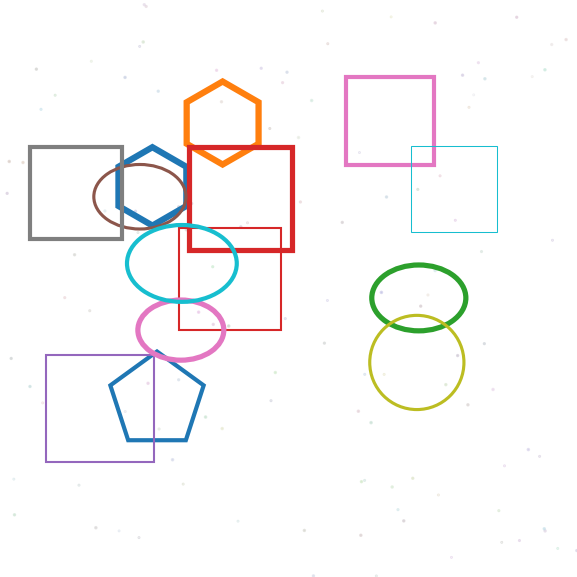[{"shape": "hexagon", "thickness": 3, "radius": 0.34, "center": [0.264, 0.676]}, {"shape": "pentagon", "thickness": 2, "radius": 0.42, "center": [0.272, 0.306]}, {"shape": "hexagon", "thickness": 3, "radius": 0.36, "center": [0.385, 0.786]}, {"shape": "oval", "thickness": 2.5, "radius": 0.41, "center": [0.725, 0.483]}, {"shape": "square", "thickness": 1, "radius": 0.44, "center": [0.399, 0.516]}, {"shape": "square", "thickness": 2.5, "radius": 0.45, "center": [0.416, 0.655]}, {"shape": "square", "thickness": 1, "radius": 0.46, "center": [0.173, 0.291]}, {"shape": "oval", "thickness": 1.5, "radius": 0.4, "center": [0.242, 0.658]}, {"shape": "oval", "thickness": 2.5, "radius": 0.37, "center": [0.313, 0.428]}, {"shape": "square", "thickness": 2, "radius": 0.38, "center": [0.675, 0.79]}, {"shape": "square", "thickness": 2, "radius": 0.4, "center": [0.132, 0.665]}, {"shape": "circle", "thickness": 1.5, "radius": 0.41, "center": [0.722, 0.372]}, {"shape": "square", "thickness": 0.5, "radius": 0.37, "center": [0.786, 0.671]}, {"shape": "oval", "thickness": 2, "radius": 0.48, "center": [0.315, 0.543]}]